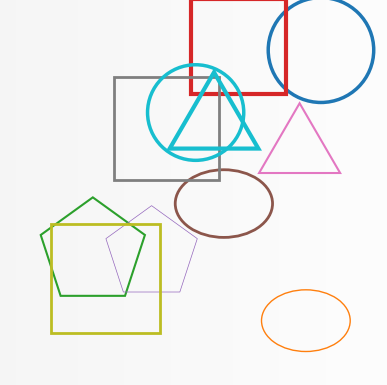[{"shape": "circle", "thickness": 2.5, "radius": 0.68, "center": [0.828, 0.87]}, {"shape": "oval", "thickness": 1, "radius": 0.57, "center": [0.789, 0.167]}, {"shape": "pentagon", "thickness": 1.5, "radius": 0.71, "center": [0.24, 0.346]}, {"shape": "square", "thickness": 3, "radius": 0.62, "center": [0.616, 0.878]}, {"shape": "pentagon", "thickness": 0.5, "radius": 0.62, "center": [0.391, 0.342]}, {"shape": "oval", "thickness": 2, "radius": 0.63, "center": [0.578, 0.471]}, {"shape": "triangle", "thickness": 1.5, "radius": 0.6, "center": [0.773, 0.611]}, {"shape": "square", "thickness": 2, "radius": 0.67, "center": [0.43, 0.666]}, {"shape": "square", "thickness": 2, "radius": 0.7, "center": [0.272, 0.277]}, {"shape": "triangle", "thickness": 3, "radius": 0.66, "center": [0.552, 0.68]}, {"shape": "circle", "thickness": 2.5, "radius": 0.62, "center": [0.505, 0.708]}]